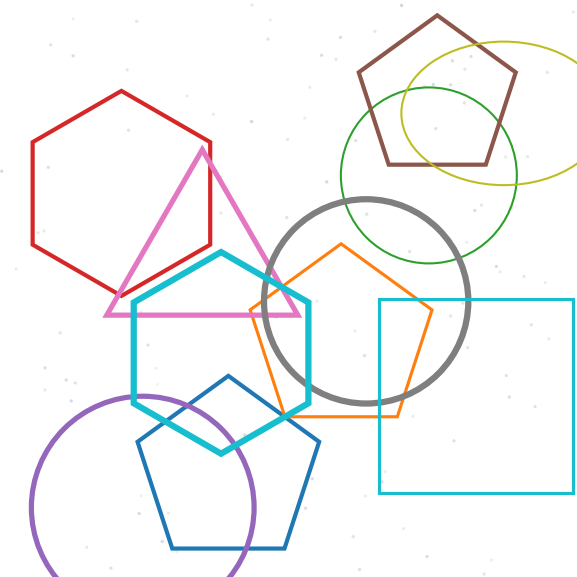[{"shape": "pentagon", "thickness": 2, "radius": 0.83, "center": [0.395, 0.183]}, {"shape": "pentagon", "thickness": 1.5, "radius": 0.83, "center": [0.591, 0.411]}, {"shape": "circle", "thickness": 1, "radius": 0.76, "center": [0.743, 0.695]}, {"shape": "hexagon", "thickness": 2, "radius": 0.89, "center": [0.21, 0.664]}, {"shape": "circle", "thickness": 2.5, "radius": 0.96, "center": [0.247, 0.12]}, {"shape": "pentagon", "thickness": 2, "radius": 0.71, "center": [0.757, 0.83]}, {"shape": "triangle", "thickness": 2.5, "radius": 0.95, "center": [0.35, 0.549]}, {"shape": "circle", "thickness": 3, "radius": 0.88, "center": [0.634, 0.477]}, {"shape": "oval", "thickness": 1, "radius": 0.89, "center": [0.873, 0.803]}, {"shape": "square", "thickness": 1.5, "radius": 0.84, "center": [0.824, 0.314]}, {"shape": "hexagon", "thickness": 3, "radius": 0.87, "center": [0.383, 0.388]}]